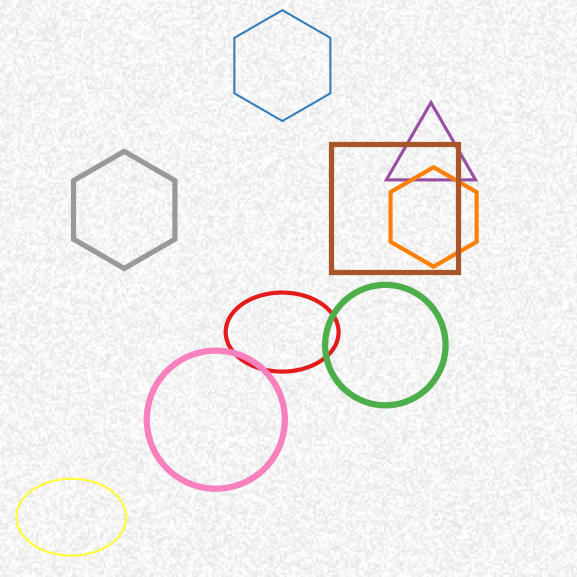[{"shape": "oval", "thickness": 2, "radius": 0.49, "center": [0.489, 0.424]}, {"shape": "hexagon", "thickness": 1, "radius": 0.48, "center": [0.489, 0.886]}, {"shape": "circle", "thickness": 3, "radius": 0.52, "center": [0.667, 0.402]}, {"shape": "triangle", "thickness": 1.5, "radius": 0.45, "center": [0.746, 0.732]}, {"shape": "hexagon", "thickness": 2, "radius": 0.43, "center": [0.751, 0.623]}, {"shape": "oval", "thickness": 1, "radius": 0.48, "center": [0.123, 0.104]}, {"shape": "square", "thickness": 2.5, "radius": 0.55, "center": [0.683, 0.639]}, {"shape": "circle", "thickness": 3, "radius": 0.6, "center": [0.374, 0.272]}, {"shape": "hexagon", "thickness": 2.5, "radius": 0.51, "center": [0.215, 0.636]}]